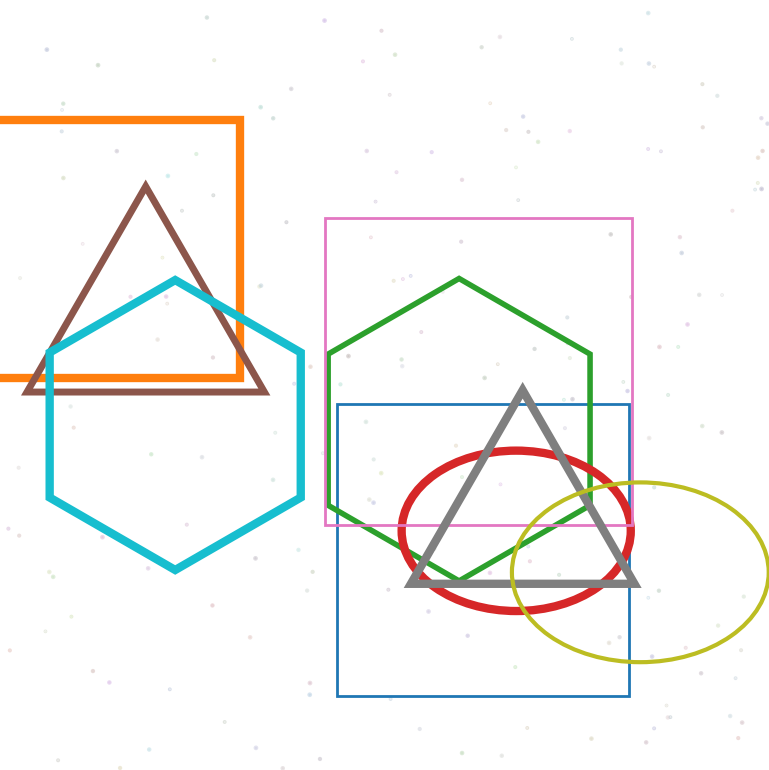[{"shape": "square", "thickness": 1, "radius": 0.95, "center": [0.628, 0.285]}, {"shape": "square", "thickness": 3, "radius": 0.84, "center": [0.145, 0.676]}, {"shape": "hexagon", "thickness": 2, "radius": 0.98, "center": [0.596, 0.442]}, {"shape": "oval", "thickness": 3, "radius": 0.74, "center": [0.67, 0.311]}, {"shape": "triangle", "thickness": 2.5, "radius": 0.89, "center": [0.189, 0.58]}, {"shape": "square", "thickness": 1, "radius": 1.0, "center": [0.621, 0.517]}, {"shape": "triangle", "thickness": 3, "radius": 0.84, "center": [0.679, 0.326]}, {"shape": "oval", "thickness": 1.5, "radius": 0.83, "center": [0.832, 0.257]}, {"shape": "hexagon", "thickness": 3, "radius": 0.94, "center": [0.228, 0.448]}]